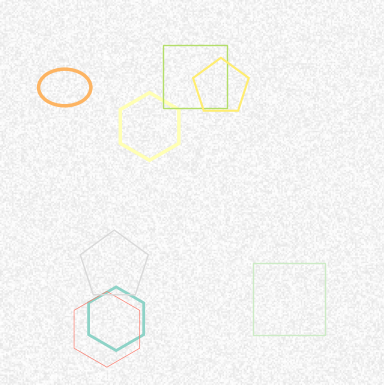[{"shape": "hexagon", "thickness": 2, "radius": 0.41, "center": [0.302, 0.172]}, {"shape": "hexagon", "thickness": 2.5, "radius": 0.44, "center": [0.389, 0.671]}, {"shape": "hexagon", "thickness": 0.5, "radius": 0.49, "center": [0.278, 0.145]}, {"shape": "oval", "thickness": 2.5, "radius": 0.34, "center": [0.168, 0.773]}, {"shape": "square", "thickness": 1, "radius": 0.41, "center": [0.507, 0.801]}, {"shape": "pentagon", "thickness": 1, "radius": 0.46, "center": [0.297, 0.31]}, {"shape": "square", "thickness": 1, "radius": 0.47, "center": [0.75, 0.224]}, {"shape": "pentagon", "thickness": 1.5, "radius": 0.38, "center": [0.574, 0.774]}]